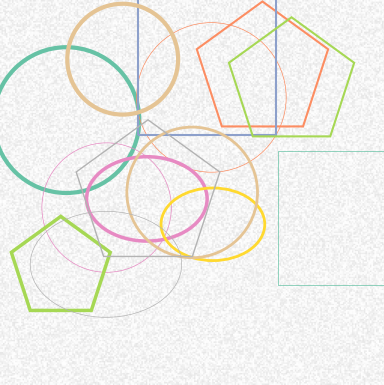[{"shape": "circle", "thickness": 3, "radius": 0.95, "center": [0.172, 0.688]}, {"shape": "square", "thickness": 0.5, "radius": 0.87, "center": [0.896, 0.433]}, {"shape": "circle", "thickness": 0.5, "radius": 0.97, "center": [0.549, 0.747]}, {"shape": "pentagon", "thickness": 1.5, "radius": 0.9, "center": [0.682, 0.817]}, {"shape": "square", "thickness": 1.5, "radius": 0.9, "center": [0.537, 0.829]}, {"shape": "oval", "thickness": 2.5, "radius": 0.78, "center": [0.381, 0.483]}, {"shape": "circle", "thickness": 0.5, "radius": 0.84, "center": [0.277, 0.461]}, {"shape": "pentagon", "thickness": 1.5, "radius": 0.85, "center": [0.757, 0.784]}, {"shape": "pentagon", "thickness": 2.5, "radius": 0.67, "center": [0.158, 0.303]}, {"shape": "oval", "thickness": 2, "radius": 0.67, "center": [0.553, 0.417]}, {"shape": "circle", "thickness": 3, "radius": 0.72, "center": [0.319, 0.846]}, {"shape": "circle", "thickness": 2, "radius": 0.85, "center": [0.499, 0.5]}, {"shape": "pentagon", "thickness": 1, "radius": 0.98, "center": [0.384, 0.493]}, {"shape": "oval", "thickness": 0.5, "radius": 0.98, "center": [0.275, 0.313]}]